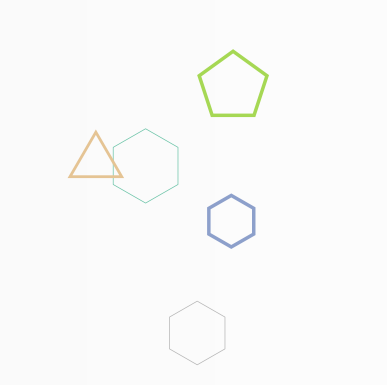[{"shape": "hexagon", "thickness": 0.5, "radius": 0.48, "center": [0.376, 0.569]}, {"shape": "hexagon", "thickness": 2.5, "radius": 0.33, "center": [0.597, 0.425]}, {"shape": "pentagon", "thickness": 2.5, "radius": 0.46, "center": [0.602, 0.775]}, {"shape": "triangle", "thickness": 2, "radius": 0.39, "center": [0.247, 0.58]}, {"shape": "hexagon", "thickness": 0.5, "radius": 0.41, "center": [0.509, 0.135]}]